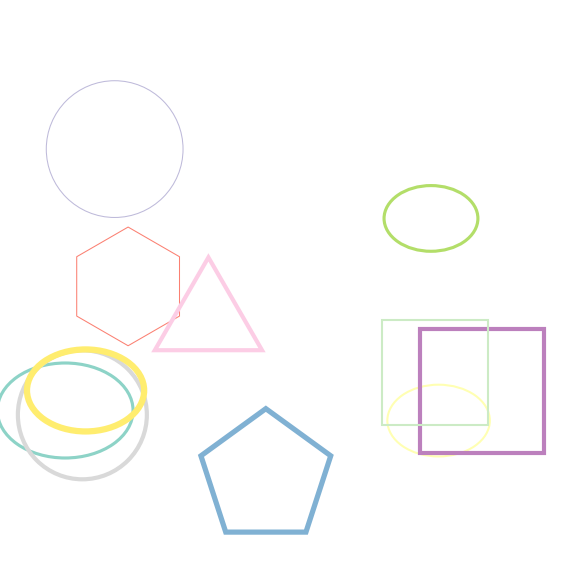[{"shape": "oval", "thickness": 1.5, "radius": 0.59, "center": [0.113, 0.288]}, {"shape": "oval", "thickness": 1, "radius": 0.44, "center": [0.759, 0.271]}, {"shape": "circle", "thickness": 0.5, "radius": 0.59, "center": [0.199, 0.741]}, {"shape": "hexagon", "thickness": 0.5, "radius": 0.51, "center": [0.222, 0.503]}, {"shape": "pentagon", "thickness": 2.5, "radius": 0.59, "center": [0.46, 0.173]}, {"shape": "oval", "thickness": 1.5, "radius": 0.41, "center": [0.746, 0.621]}, {"shape": "triangle", "thickness": 2, "radius": 0.54, "center": [0.361, 0.446]}, {"shape": "circle", "thickness": 2, "radius": 0.56, "center": [0.143, 0.281]}, {"shape": "square", "thickness": 2, "radius": 0.54, "center": [0.834, 0.323]}, {"shape": "square", "thickness": 1, "radius": 0.46, "center": [0.754, 0.354]}, {"shape": "oval", "thickness": 3, "radius": 0.51, "center": [0.148, 0.323]}]